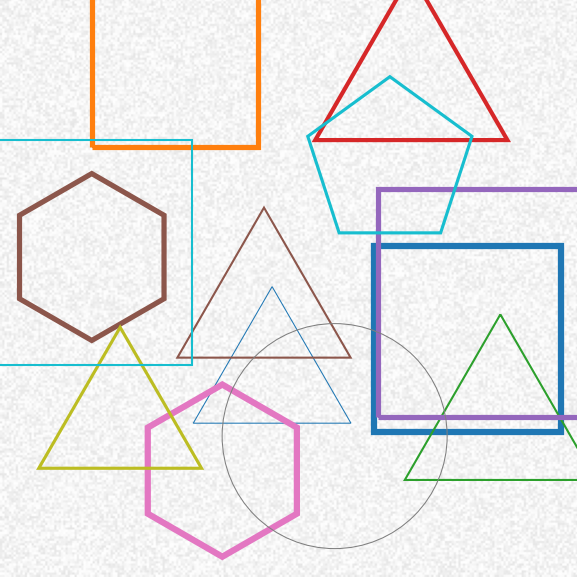[{"shape": "square", "thickness": 3, "radius": 0.81, "center": [0.81, 0.412]}, {"shape": "triangle", "thickness": 0.5, "radius": 0.79, "center": [0.471, 0.345]}, {"shape": "square", "thickness": 2.5, "radius": 0.72, "center": [0.303, 0.888]}, {"shape": "triangle", "thickness": 1, "radius": 0.96, "center": [0.866, 0.264]}, {"shape": "triangle", "thickness": 2, "radius": 0.96, "center": [0.712, 0.853]}, {"shape": "square", "thickness": 2.5, "radius": 0.99, "center": [0.851, 0.475]}, {"shape": "triangle", "thickness": 1, "radius": 0.87, "center": [0.457, 0.466]}, {"shape": "hexagon", "thickness": 2.5, "radius": 0.72, "center": [0.159, 0.554]}, {"shape": "hexagon", "thickness": 3, "radius": 0.75, "center": [0.385, 0.184]}, {"shape": "circle", "thickness": 0.5, "radius": 0.97, "center": [0.579, 0.244]}, {"shape": "triangle", "thickness": 1.5, "radius": 0.81, "center": [0.208, 0.27]}, {"shape": "square", "thickness": 1, "radius": 0.97, "center": [0.138, 0.561]}, {"shape": "pentagon", "thickness": 1.5, "radius": 0.75, "center": [0.675, 0.717]}]